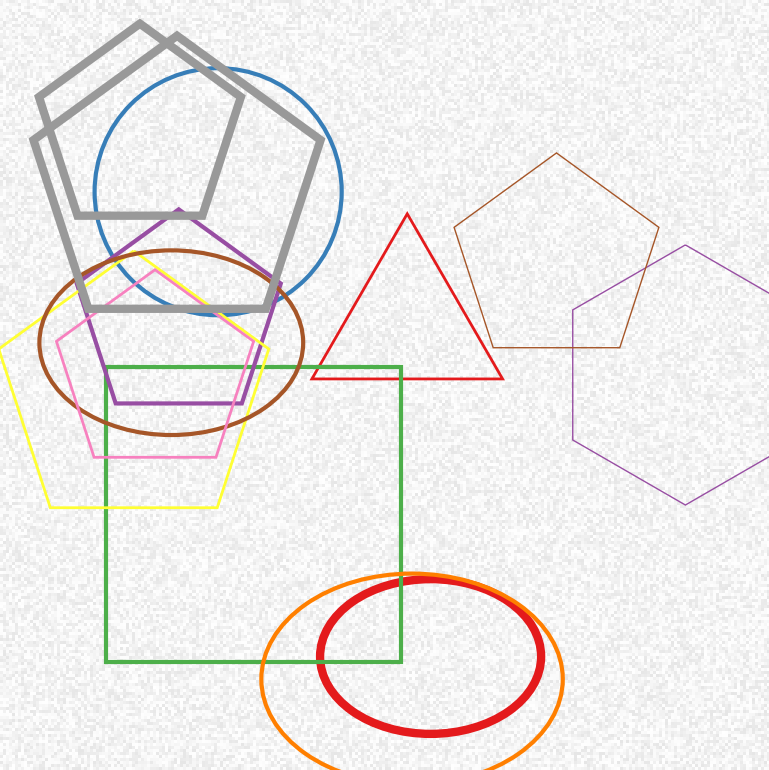[{"shape": "triangle", "thickness": 1, "radius": 0.71, "center": [0.529, 0.579]}, {"shape": "oval", "thickness": 3, "radius": 0.72, "center": [0.559, 0.147]}, {"shape": "circle", "thickness": 1.5, "radius": 0.8, "center": [0.283, 0.751]}, {"shape": "square", "thickness": 1.5, "radius": 0.96, "center": [0.329, 0.332]}, {"shape": "pentagon", "thickness": 1.5, "radius": 0.7, "center": [0.232, 0.589]}, {"shape": "hexagon", "thickness": 0.5, "radius": 0.84, "center": [0.89, 0.513]}, {"shape": "oval", "thickness": 1.5, "radius": 0.98, "center": [0.535, 0.118]}, {"shape": "pentagon", "thickness": 1, "radius": 0.92, "center": [0.174, 0.49]}, {"shape": "oval", "thickness": 1.5, "radius": 0.86, "center": [0.222, 0.555]}, {"shape": "pentagon", "thickness": 0.5, "radius": 0.7, "center": [0.723, 0.662]}, {"shape": "pentagon", "thickness": 1, "radius": 0.67, "center": [0.201, 0.515]}, {"shape": "pentagon", "thickness": 3, "radius": 0.98, "center": [0.23, 0.758]}, {"shape": "pentagon", "thickness": 3, "radius": 0.69, "center": [0.182, 0.831]}]